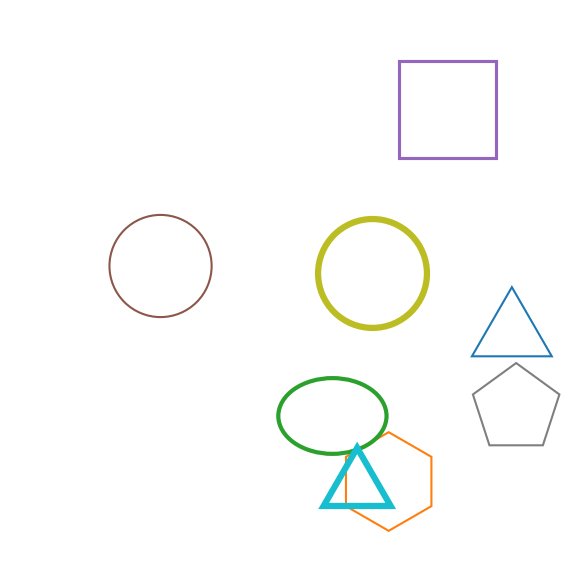[{"shape": "triangle", "thickness": 1, "radius": 0.4, "center": [0.886, 0.422]}, {"shape": "hexagon", "thickness": 1, "radius": 0.43, "center": [0.673, 0.165]}, {"shape": "oval", "thickness": 2, "radius": 0.47, "center": [0.576, 0.279]}, {"shape": "square", "thickness": 1.5, "radius": 0.42, "center": [0.775, 0.81]}, {"shape": "circle", "thickness": 1, "radius": 0.44, "center": [0.278, 0.539]}, {"shape": "pentagon", "thickness": 1, "radius": 0.39, "center": [0.894, 0.292]}, {"shape": "circle", "thickness": 3, "radius": 0.47, "center": [0.645, 0.526]}, {"shape": "triangle", "thickness": 3, "radius": 0.34, "center": [0.618, 0.157]}]